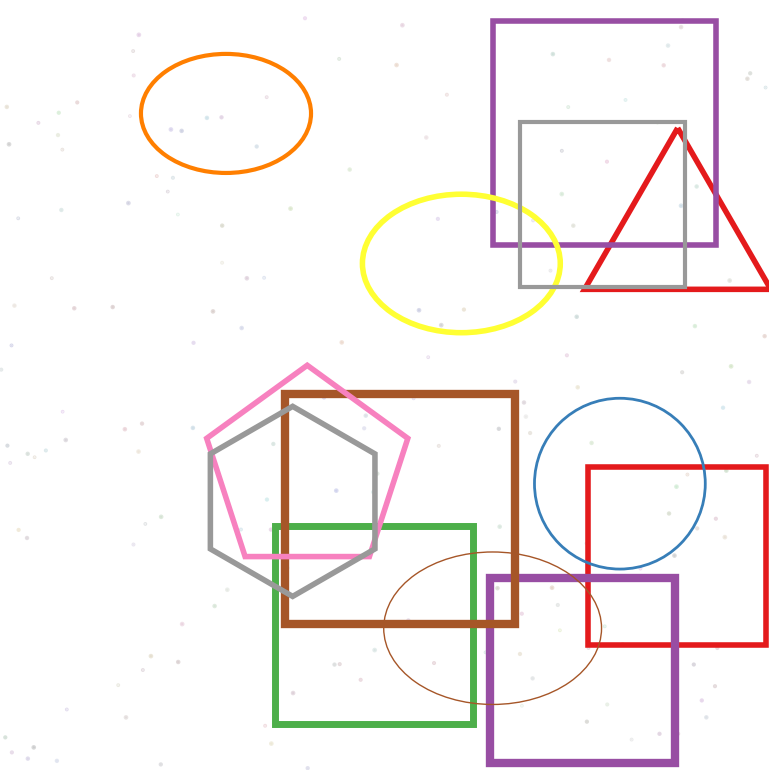[{"shape": "triangle", "thickness": 2, "radius": 0.7, "center": [0.88, 0.694]}, {"shape": "square", "thickness": 2, "radius": 0.58, "center": [0.879, 0.278]}, {"shape": "circle", "thickness": 1, "radius": 0.55, "center": [0.805, 0.372]}, {"shape": "square", "thickness": 2.5, "radius": 0.64, "center": [0.486, 0.189]}, {"shape": "square", "thickness": 2, "radius": 0.72, "center": [0.785, 0.827]}, {"shape": "square", "thickness": 3, "radius": 0.6, "center": [0.757, 0.129]}, {"shape": "oval", "thickness": 1.5, "radius": 0.55, "center": [0.293, 0.853]}, {"shape": "oval", "thickness": 2, "radius": 0.64, "center": [0.599, 0.658]}, {"shape": "oval", "thickness": 0.5, "radius": 0.71, "center": [0.64, 0.184]}, {"shape": "square", "thickness": 3, "radius": 0.75, "center": [0.519, 0.339]}, {"shape": "pentagon", "thickness": 2, "radius": 0.69, "center": [0.399, 0.388]}, {"shape": "hexagon", "thickness": 2, "radius": 0.62, "center": [0.38, 0.349]}, {"shape": "square", "thickness": 1.5, "radius": 0.53, "center": [0.783, 0.734]}]